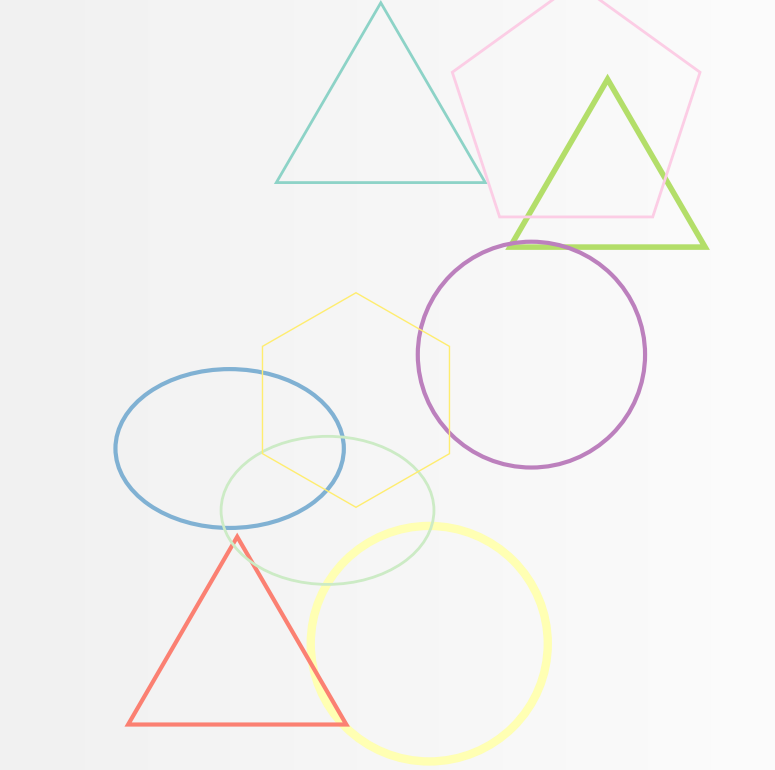[{"shape": "triangle", "thickness": 1, "radius": 0.78, "center": [0.491, 0.841]}, {"shape": "circle", "thickness": 3, "radius": 0.76, "center": [0.554, 0.164]}, {"shape": "triangle", "thickness": 1.5, "radius": 0.81, "center": [0.306, 0.14]}, {"shape": "oval", "thickness": 1.5, "radius": 0.74, "center": [0.296, 0.418]}, {"shape": "triangle", "thickness": 2, "radius": 0.73, "center": [0.784, 0.752]}, {"shape": "pentagon", "thickness": 1, "radius": 0.84, "center": [0.743, 0.854]}, {"shape": "circle", "thickness": 1.5, "radius": 0.73, "center": [0.686, 0.539]}, {"shape": "oval", "thickness": 1, "radius": 0.69, "center": [0.423, 0.337]}, {"shape": "hexagon", "thickness": 0.5, "radius": 0.7, "center": [0.459, 0.481]}]